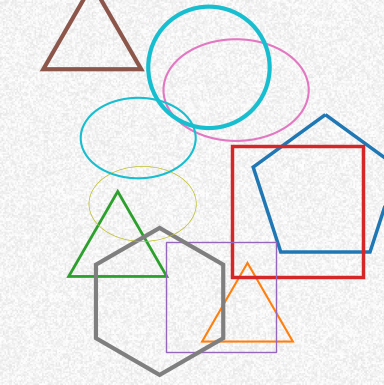[{"shape": "pentagon", "thickness": 2.5, "radius": 0.99, "center": [0.845, 0.505]}, {"shape": "triangle", "thickness": 1.5, "radius": 0.68, "center": [0.643, 0.181]}, {"shape": "triangle", "thickness": 2, "radius": 0.74, "center": [0.306, 0.355]}, {"shape": "square", "thickness": 2.5, "radius": 0.85, "center": [0.773, 0.45]}, {"shape": "square", "thickness": 1, "radius": 0.72, "center": [0.574, 0.228]}, {"shape": "triangle", "thickness": 3, "radius": 0.73, "center": [0.24, 0.894]}, {"shape": "oval", "thickness": 1.5, "radius": 0.94, "center": [0.613, 0.766]}, {"shape": "hexagon", "thickness": 3, "radius": 0.95, "center": [0.415, 0.217]}, {"shape": "oval", "thickness": 0.5, "radius": 0.7, "center": [0.37, 0.47]}, {"shape": "oval", "thickness": 1.5, "radius": 0.75, "center": [0.359, 0.641]}, {"shape": "circle", "thickness": 3, "radius": 0.79, "center": [0.543, 0.825]}]